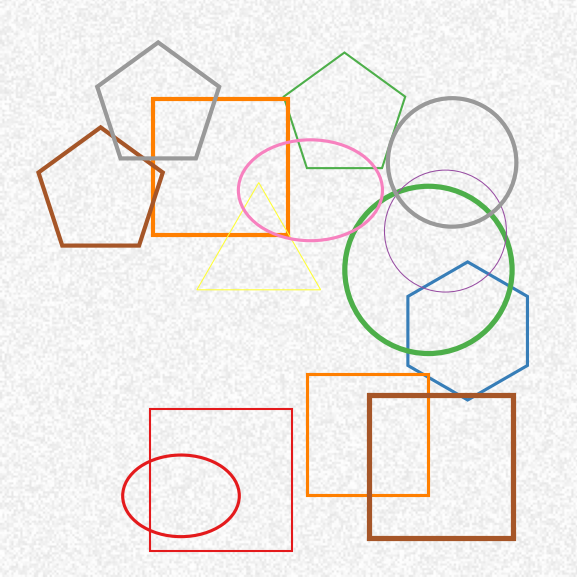[{"shape": "square", "thickness": 1, "radius": 0.61, "center": [0.383, 0.168]}, {"shape": "oval", "thickness": 1.5, "radius": 0.5, "center": [0.313, 0.141]}, {"shape": "hexagon", "thickness": 1.5, "radius": 0.6, "center": [0.81, 0.426]}, {"shape": "pentagon", "thickness": 1, "radius": 0.55, "center": [0.596, 0.798]}, {"shape": "circle", "thickness": 2.5, "radius": 0.72, "center": [0.742, 0.532]}, {"shape": "circle", "thickness": 0.5, "radius": 0.53, "center": [0.771, 0.599]}, {"shape": "square", "thickness": 1.5, "radius": 0.52, "center": [0.636, 0.246]}, {"shape": "square", "thickness": 2, "radius": 0.59, "center": [0.382, 0.71]}, {"shape": "triangle", "thickness": 0.5, "radius": 0.62, "center": [0.448, 0.559]}, {"shape": "square", "thickness": 2.5, "radius": 0.62, "center": [0.764, 0.191]}, {"shape": "pentagon", "thickness": 2, "radius": 0.57, "center": [0.174, 0.665]}, {"shape": "oval", "thickness": 1.5, "radius": 0.62, "center": [0.538, 0.67]}, {"shape": "pentagon", "thickness": 2, "radius": 0.56, "center": [0.274, 0.815]}, {"shape": "circle", "thickness": 2, "radius": 0.56, "center": [0.783, 0.718]}]